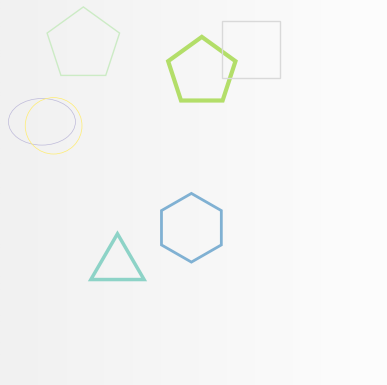[{"shape": "triangle", "thickness": 2.5, "radius": 0.4, "center": [0.303, 0.314]}, {"shape": "oval", "thickness": 0.5, "radius": 0.43, "center": [0.108, 0.684]}, {"shape": "hexagon", "thickness": 2, "radius": 0.45, "center": [0.494, 0.408]}, {"shape": "pentagon", "thickness": 3, "radius": 0.46, "center": [0.521, 0.813]}, {"shape": "square", "thickness": 1, "radius": 0.37, "center": [0.648, 0.871]}, {"shape": "pentagon", "thickness": 1, "radius": 0.49, "center": [0.215, 0.884]}, {"shape": "circle", "thickness": 0.5, "radius": 0.37, "center": [0.138, 0.673]}]